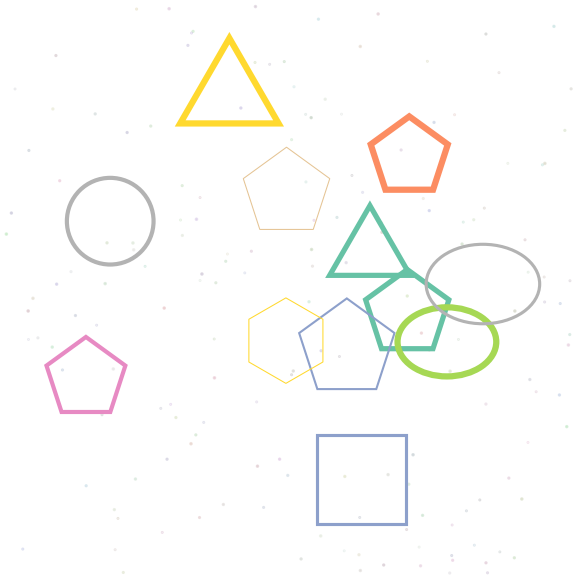[{"shape": "triangle", "thickness": 2.5, "radius": 0.4, "center": [0.641, 0.563]}, {"shape": "pentagon", "thickness": 2.5, "radius": 0.38, "center": [0.705, 0.457]}, {"shape": "pentagon", "thickness": 3, "radius": 0.35, "center": [0.709, 0.727]}, {"shape": "pentagon", "thickness": 1, "radius": 0.43, "center": [0.601, 0.396]}, {"shape": "square", "thickness": 1.5, "radius": 0.39, "center": [0.626, 0.169]}, {"shape": "pentagon", "thickness": 2, "radius": 0.36, "center": [0.149, 0.344]}, {"shape": "oval", "thickness": 3, "radius": 0.43, "center": [0.774, 0.407]}, {"shape": "triangle", "thickness": 3, "radius": 0.49, "center": [0.397, 0.835]}, {"shape": "hexagon", "thickness": 0.5, "radius": 0.37, "center": [0.495, 0.409]}, {"shape": "pentagon", "thickness": 0.5, "radius": 0.39, "center": [0.496, 0.666]}, {"shape": "circle", "thickness": 2, "radius": 0.38, "center": [0.191, 0.616]}, {"shape": "oval", "thickness": 1.5, "radius": 0.49, "center": [0.836, 0.507]}]